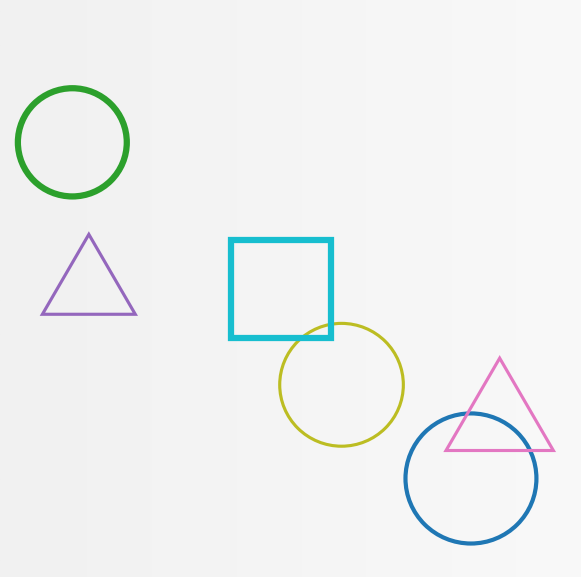[{"shape": "circle", "thickness": 2, "radius": 0.56, "center": [0.81, 0.171]}, {"shape": "circle", "thickness": 3, "radius": 0.47, "center": [0.124, 0.753]}, {"shape": "triangle", "thickness": 1.5, "radius": 0.46, "center": [0.153, 0.501]}, {"shape": "triangle", "thickness": 1.5, "radius": 0.53, "center": [0.86, 0.272]}, {"shape": "circle", "thickness": 1.5, "radius": 0.53, "center": [0.588, 0.333]}, {"shape": "square", "thickness": 3, "radius": 0.43, "center": [0.483, 0.499]}]